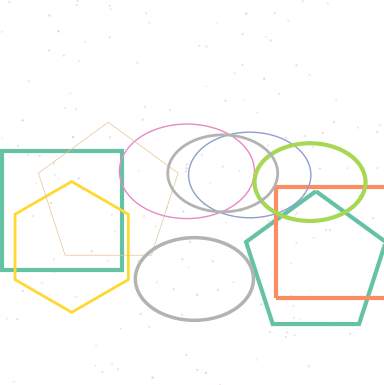[{"shape": "square", "thickness": 3, "radius": 0.78, "center": [0.161, 0.454]}, {"shape": "pentagon", "thickness": 3, "radius": 0.95, "center": [0.821, 0.313]}, {"shape": "square", "thickness": 3, "radius": 0.72, "center": [0.861, 0.37]}, {"shape": "oval", "thickness": 1, "radius": 0.79, "center": [0.649, 0.546]}, {"shape": "oval", "thickness": 1, "radius": 0.88, "center": [0.486, 0.555]}, {"shape": "oval", "thickness": 3, "radius": 0.72, "center": [0.805, 0.527]}, {"shape": "hexagon", "thickness": 2, "radius": 0.85, "center": [0.186, 0.359]}, {"shape": "pentagon", "thickness": 0.5, "radius": 0.95, "center": [0.281, 0.491]}, {"shape": "oval", "thickness": 2, "radius": 0.71, "center": [0.578, 0.55]}, {"shape": "oval", "thickness": 2.5, "radius": 0.77, "center": [0.505, 0.275]}]